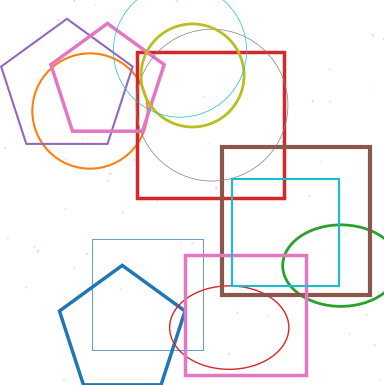[{"shape": "square", "thickness": 0.5, "radius": 0.72, "center": [0.384, 0.234]}, {"shape": "pentagon", "thickness": 2.5, "radius": 0.86, "center": [0.318, 0.139]}, {"shape": "circle", "thickness": 1.5, "radius": 0.75, "center": [0.234, 0.712]}, {"shape": "oval", "thickness": 2, "radius": 0.76, "center": [0.885, 0.31]}, {"shape": "square", "thickness": 2.5, "radius": 0.95, "center": [0.547, 0.676]}, {"shape": "oval", "thickness": 1, "radius": 0.77, "center": [0.595, 0.149]}, {"shape": "pentagon", "thickness": 1.5, "radius": 0.9, "center": [0.174, 0.772]}, {"shape": "square", "thickness": 3, "radius": 0.96, "center": [0.768, 0.426]}, {"shape": "square", "thickness": 2.5, "radius": 0.78, "center": [0.637, 0.181]}, {"shape": "pentagon", "thickness": 2.5, "radius": 0.77, "center": [0.279, 0.784]}, {"shape": "circle", "thickness": 0.5, "radius": 0.99, "center": [0.551, 0.727]}, {"shape": "circle", "thickness": 2, "radius": 0.67, "center": [0.5, 0.804]}, {"shape": "circle", "thickness": 0.5, "radius": 0.86, "center": [0.468, 0.869]}, {"shape": "square", "thickness": 1.5, "radius": 0.69, "center": [0.741, 0.396]}]